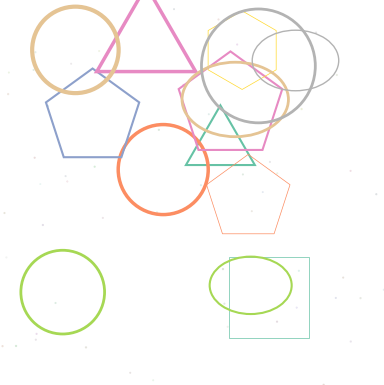[{"shape": "triangle", "thickness": 1.5, "radius": 0.52, "center": [0.572, 0.623]}, {"shape": "square", "thickness": 0.5, "radius": 0.52, "center": [0.699, 0.227]}, {"shape": "pentagon", "thickness": 0.5, "radius": 0.57, "center": [0.645, 0.485]}, {"shape": "circle", "thickness": 2.5, "radius": 0.58, "center": [0.424, 0.56]}, {"shape": "pentagon", "thickness": 1.5, "radius": 0.64, "center": [0.24, 0.695]}, {"shape": "pentagon", "thickness": 1.5, "radius": 0.71, "center": [0.599, 0.725]}, {"shape": "triangle", "thickness": 2.5, "radius": 0.74, "center": [0.38, 0.888]}, {"shape": "oval", "thickness": 1.5, "radius": 0.53, "center": [0.651, 0.259]}, {"shape": "circle", "thickness": 2, "radius": 0.54, "center": [0.163, 0.241]}, {"shape": "hexagon", "thickness": 0.5, "radius": 0.51, "center": [0.629, 0.87]}, {"shape": "circle", "thickness": 3, "radius": 0.56, "center": [0.196, 0.87]}, {"shape": "oval", "thickness": 2, "radius": 0.69, "center": [0.611, 0.742]}, {"shape": "oval", "thickness": 1, "radius": 0.56, "center": [0.767, 0.843]}, {"shape": "circle", "thickness": 2, "radius": 0.74, "center": [0.671, 0.829]}]